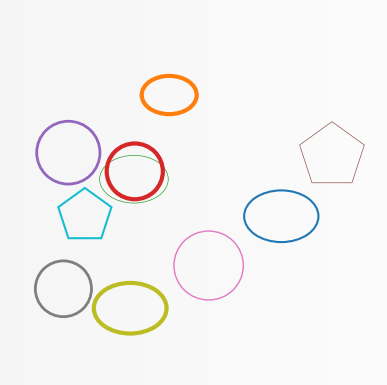[{"shape": "oval", "thickness": 1.5, "radius": 0.48, "center": [0.726, 0.438]}, {"shape": "oval", "thickness": 3, "radius": 0.35, "center": [0.437, 0.753]}, {"shape": "oval", "thickness": 0.5, "radius": 0.44, "center": [0.346, 0.535]}, {"shape": "circle", "thickness": 3, "radius": 0.36, "center": [0.348, 0.555]}, {"shape": "circle", "thickness": 2, "radius": 0.41, "center": [0.176, 0.603]}, {"shape": "pentagon", "thickness": 0.5, "radius": 0.44, "center": [0.857, 0.596]}, {"shape": "circle", "thickness": 1, "radius": 0.45, "center": [0.538, 0.31]}, {"shape": "circle", "thickness": 2, "radius": 0.36, "center": [0.164, 0.25]}, {"shape": "oval", "thickness": 3, "radius": 0.47, "center": [0.336, 0.199]}, {"shape": "pentagon", "thickness": 1.5, "radius": 0.36, "center": [0.219, 0.44]}]